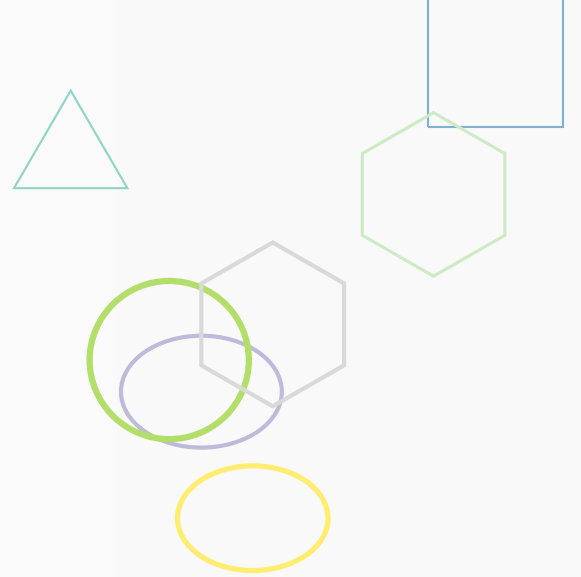[{"shape": "triangle", "thickness": 1, "radius": 0.56, "center": [0.122, 0.73]}, {"shape": "oval", "thickness": 2, "radius": 0.69, "center": [0.347, 0.321]}, {"shape": "square", "thickness": 1, "radius": 0.58, "center": [0.852, 0.894]}, {"shape": "circle", "thickness": 3, "radius": 0.68, "center": [0.291, 0.376]}, {"shape": "hexagon", "thickness": 2, "radius": 0.71, "center": [0.469, 0.437]}, {"shape": "hexagon", "thickness": 1.5, "radius": 0.71, "center": [0.746, 0.662]}, {"shape": "oval", "thickness": 2.5, "radius": 0.65, "center": [0.435, 0.102]}]